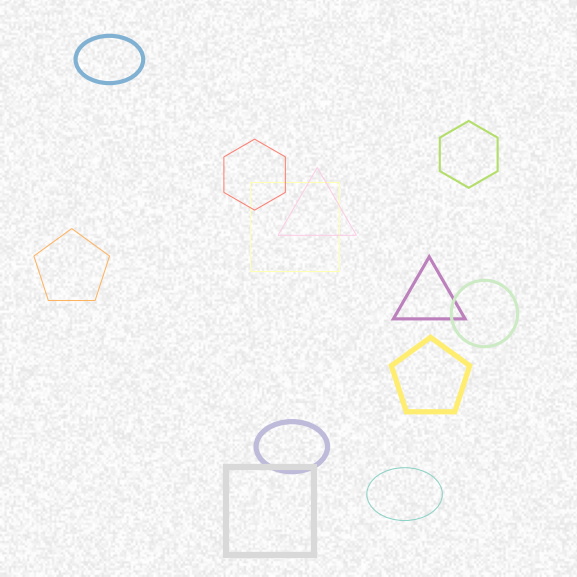[{"shape": "oval", "thickness": 0.5, "radius": 0.33, "center": [0.701, 0.144]}, {"shape": "square", "thickness": 0.5, "radius": 0.38, "center": [0.509, 0.608]}, {"shape": "oval", "thickness": 2.5, "radius": 0.31, "center": [0.505, 0.226]}, {"shape": "hexagon", "thickness": 0.5, "radius": 0.31, "center": [0.441, 0.697]}, {"shape": "oval", "thickness": 2, "radius": 0.29, "center": [0.189, 0.896]}, {"shape": "pentagon", "thickness": 0.5, "radius": 0.34, "center": [0.124, 0.534]}, {"shape": "hexagon", "thickness": 1, "radius": 0.29, "center": [0.812, 0.732]}, {"shape": "triangle", "thickness": 0.5, "radius": 0.39, "center": [0.549, 0.631]}, {"shape": "square", "thickness": 3, "radius": 0.38, "center": [0.467, 0.114]}, {"shape": "triangle", "thickness": 1.5, "radius": 0.36, "center": [0.743, 0.483]}, {"shape": "circle", "thickness": 1.5, "radius": 0.29, "center": [0.839, 0.456]}, {"shape": "pentagon", "thickness": 2.5, "radius": 0.36, "center": [0.746, 0.344]}]